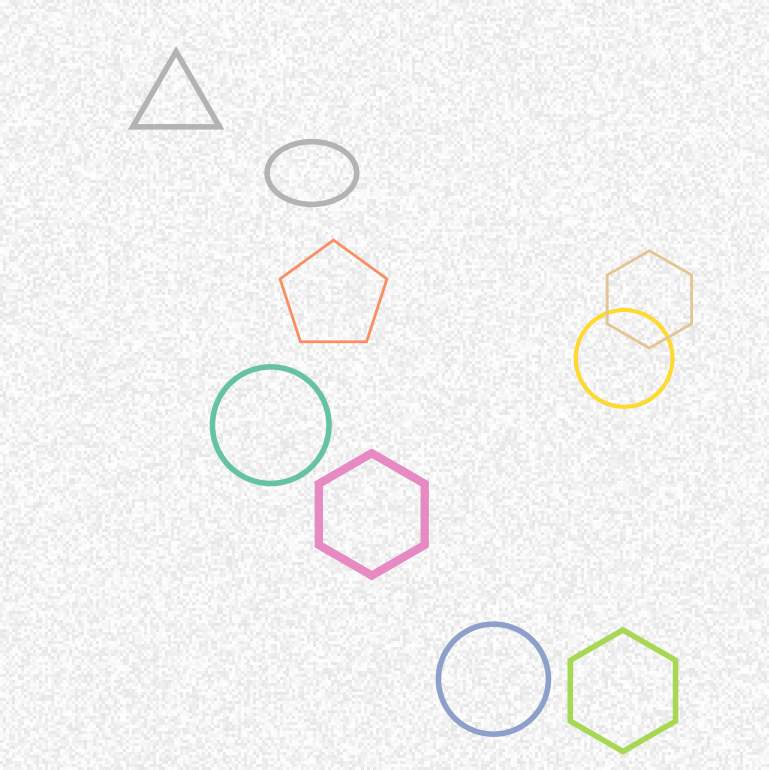[{"shape": "circle", "thickness": 2, "radius": 0.38, "center": [0.352, 0.448]}, {"shape": "pentagon", "thickness": 1, "radius": 0.36, "center": [0.433, 0.615]}, {"shape": "circle", "thickness": 2, "radius": 0.36, "center": [0.641, 0.118]}, {"shape": "hexagon", "thickness": 3, "radius": 0.4, "center": [0.483, 0.332]}, {"shape": "hexagon", "thickness": 2, "radius": 0.39, "center": [0.809, 0.103]}, {"shape": "circle", "thickness": 1.5, "radius": 0.31, "center": [0.811, 0.534]}, {"shape": "hexagon", "thickness": 1, "radius": 0.32, "center": [0.843, 0.611]}, {"shape": "triangle", "thickness": 2, "radius": 0.33, "center": [0.229, 0.868]}, {"shape": "oval", "thickness": 2, "radius": 0.29, "center": [0.405, 0.775]}]